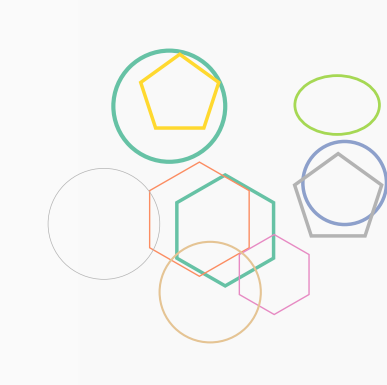[{"shape": "circle", "thickness": 3, "radius": 0.72, "center": [0.437, 0.724]}, {"shape": "hexagon", "thickness": 2.5, "radius": 0.72, "center": [0.581, 0.402]}, {"shape": "hexagon", "thickness": 1, "radius": 0.74, "center": [0.515, 0.431]}, {"shape": "circle", "thickness": 2.5, "radius": 0.54, "center": [0.889, 0.525]}, {"shape": "hexagon", "thickness": 1, "radius": 0.52, "center": [0.708, 0.287]}, {"shape": "oval", "thickness": 2, "radius": 0.55, "center": [0.87, 0.727]}, {"shape": "pentagon", "thickness": 2.5, "radius": 0.53, "center": [0.464, 0.753]}, {"shape": "circle", "thickness": 1.5, "radius": 0.65, "center": [0.542, 0.241]}, {"shape": "pentagon", "thickness": 2.5, "radius": 0.59, "center": [0.873, 0.483]}, {"shape": "circle", "thickness": 0.5, "radius": 0.72, "center": [0.268, 0.419]}]